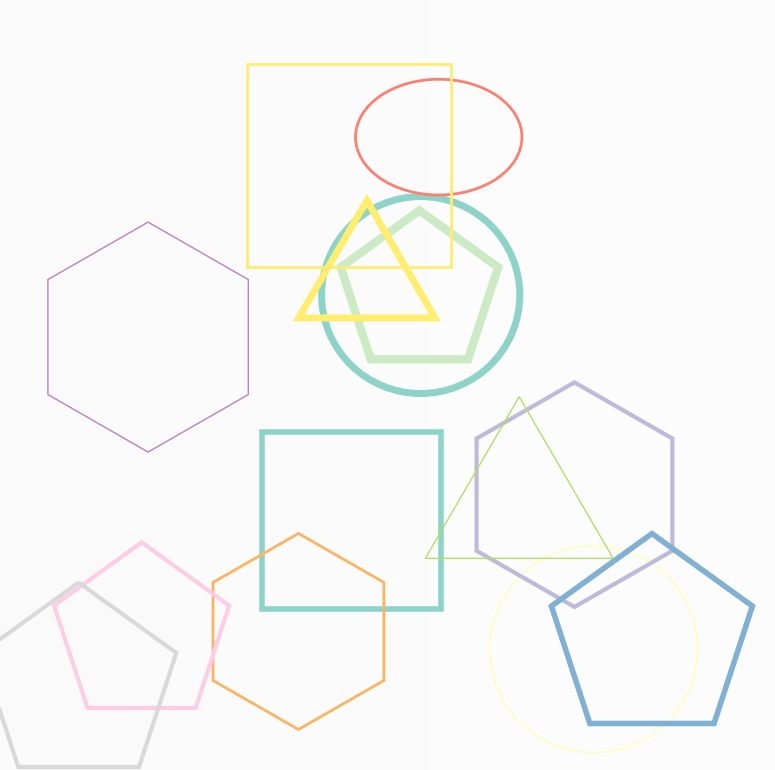[{"shape": "circle", "thickness": 2.5, "radius": 0.64, "center": [0.543, 0.617]}, {"shape": "square", "thickness": 2, "radius": 0.58, "center": [0.454, 0.324]}, {"shape": "circle", "thickness": 0.5, "radius": 0.67, "center": [0.766, 0.157]}, {"shape": "hexagon", "thickness": 1.5, "radius": 0.73, "center": [0.741, 0.358]}, {"shape": "oval", "thickness": 1, "radius": 0.54, "center": [0.566, 0.822]}, {"shape": "pentagon", "thickness": 2, "radius": 0.68, "center": [0.841, 0.171]}, {"shape": "hexagon", "thickness": 1, "radius": 0.64, "center": [0.385, 0.18]}, {"shape": "triangle", "thickness": 0.5, "radius": 0.7, "center": [0.67, 0.345]}, {"shape": "pentagon", "thickness": 1.5, "radius": 0.59, "center": [0.183, 0.177]}, {"shape": "pentagon", "thickness": 1.5, "radius": 0.66, "center": [0.101, 0.111]}, {"shape": "hexagon", "thickness": 0.5, "radius": 0.75, "center": [0.191, 0.562]}, {"shape": "pentagon", "thickness": 3, "radius": 0.53, "center": [0.541, 0.62]}, {"shape": "triangle", "thickness": 2.5, "radius": 0.51, "center": [0.473, 0.638]}, {"shape": "square", "thickness": 1, "radius": 0.66, "center": [0.45, 0.785]}]